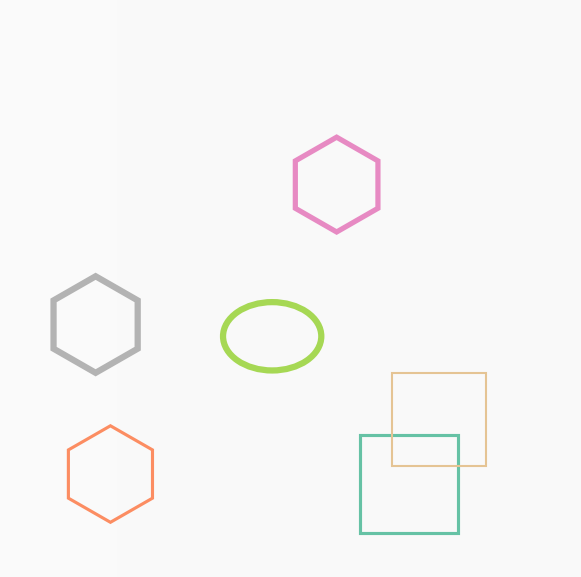[{"shape": "square", "thickness": 1.5, "radius": 0.42, "center": [0.704, 0.161]}, {"shape": "hexagon", "thickness": 1.5, "radius": 0.42, "center": [0.19, 0.178]}, {"shape": "hexagon", "thickness": 2.5, "radius": 0.41, "center": [0.579, 0.68]}, {"shape": "oval", "thickness": 3, "radius": 0.42, "center": [0.468, 0.417]}, {"shape": "square", "thickness": 1, "radius": 0.4, "center": [0.755, 0.273]}, {"shape": "hexagon", "thickness": 3, "radius": 0.42, "center": [0.165, 0.437]}]